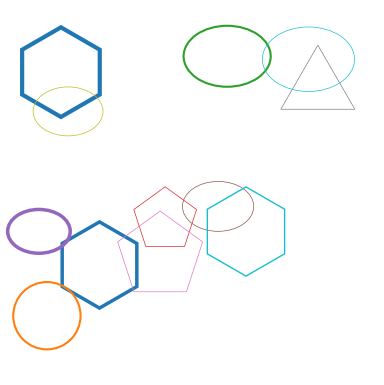[{"shape": "hexagon", "thickness": 2.5, "radius": 0.56, "center": [0.258, 0.312]}, {"shape": "hexagon", "thickness": 3, "radius": 0.58, "center": [0.158, 0.813]}, {"shape": "circle", "thickness": 1.5, "radius": 0.44, "center": [0.122, 0.18]}, {"shape": "oval", "thickness": 1.5, "radius": 0.57, "center": [0.59, 0.854]}, {"shape": "pentagon", "thickness": 0.5, "radius": 0.43, "center": [0.429, 0.429]}, {"shape": "oval", "thickness": 2.5, "radius": 0.41, "center": [0.101, 0.399]}, {"shape": "oval", "thickness": 0.5, "radius": 0.46, "center": [0.566, 0.464]}, {"shape": "pentagon", "thickness": 0.5, "radius": 0.58, "center": [0.416, 0.336]}, {"shape": "triangle", "thickness": 0.5, "radius": 0.56, "center": [0.826, 0.772]}, {"shape": "oval", "thickness": 0.5, "radius": 0.45, "center": [0.177, 0.711]}, {"shape": "oval", "thickness": 0.5, "radius": 0.6, "center": [0.801, 0.846]}, {"shape": "hexagon", "thickness": 1, "radius": 0.58, "center": [0.639, 0.399]}]